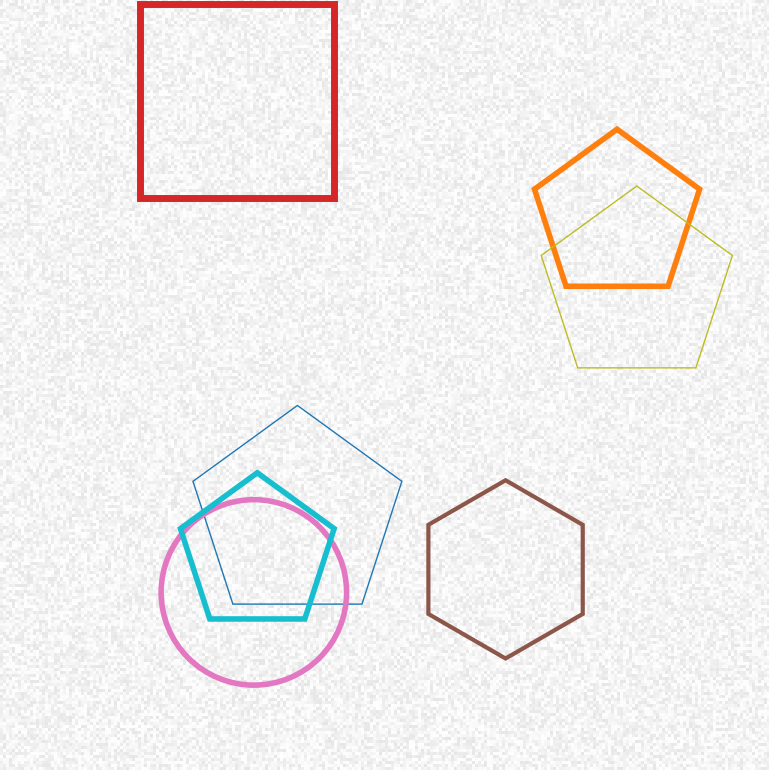[{"shape": "pentagon", "thickness": 0.5, "radius": 0.71, "center": [0.386, 0.331]}, {"shape": "pentagon", "thickness": 2, "radius": 0.56, "center": [0.801, 0.719]}, {"shape": "square", "thickness": 2.5, "radius": 0.63, "center": [0.307, 0.869]}, {"shape": "hexagon", "thickness": 1.5, "radius": 0.58, "center": [0.657, 0.261]}, {"shape": "circle", "thickness": 2, "radius": 0.6, "center": [0.33, 0.231]}, {"shape": "pentagon", "thickness": 0.5, "radius": 0.65, "center": [0.827, 0.628]}, {"shape": "pentagon", "thickness": 2, "radius": 0.52, "center": [0.334, 0.281]}]